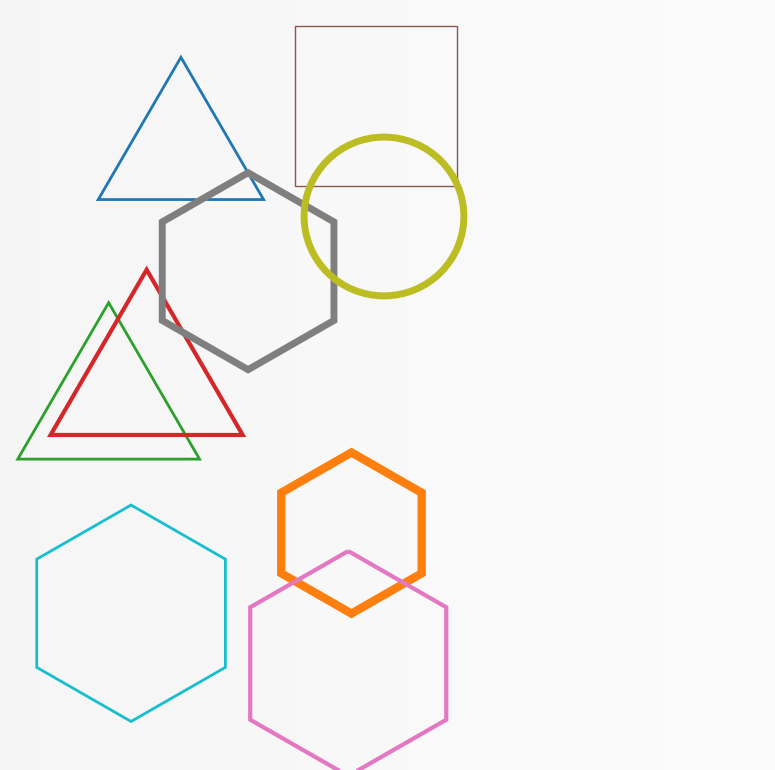[{"shape": "triangle", "thickness": 1, "radius": 0.62, "center": [0.233, 0.802]}, {"shape": "hexagon", "thickness": 3, "radius": 0.52, "center": [0.454, 0.308]}, {"shape": "triangle", "thickness": 1, "radius": 0.68, "center": [0.14, 0.471]}, {"shape": "triangle", "thickness": 1.5, "radius": 0.72, "center": [0.189, 0.507]}, {"shape": "square", "thickness": 0.5, "radius": 0.52, "center": [0.485, 0.862]}, {"shape": "hexagon", "thickness": 1.5, "radius": 0.73, "center": [0.449, 0.138]}, {"shape": "hexagon", "thickness": 2.5, "radius": 0.64, "center": [0.32, 0.648]}, {"shape": "circle", "thickness": 2.5, "radius": 0.52, "center": [0.495, 0.719]}, {"shape": "hexagon", "thickness": 1, "radius": 0.7, "center": [0.169, 0.204]}]